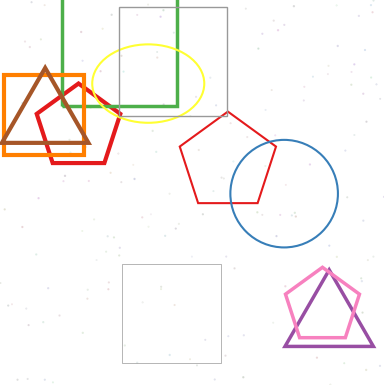[{"shape": "pentagon", "thickness": 3, "radius": 0.57, "center": [0.204, 0.669]}, {"shape": "pentagon", "thickness": 1.5, "radius": 0.66, "center": [0.592, 0.579]}, {"shape": "circle", "thickness": 1.5, "radius": 0.7, "center": [0.738, 0.497]}, {"shape": "square", "thickness": 2.5, "radius": 0.75, "center": [0.31, 0.874]}, {"shape": "triangle", "thickness": 2.5, "radius": 0.66, "center": [0.855, 0.166]}, {"shape": "square", "thickness": 3, "radius": 0.52, "center": [0.114, 0.702]}, {"shape": "oval", "thickness": 1.5, "radius": 0.73, "center": [0.385, 0.783]}, {"shape": "triangle", "thickness": 3, "radius": 0.65, "center": [0.117, 0.694]}, {"shape": "pentagon", "thickness": 2.5, "radius": 0.51, "center": [0.838, 0.205]}, {"shape": "square", "thickness": 0.5, "radius": 0.64, "center": [0.445, 0.187]}, {"shape": "square", "thickness": 1, "radius": 0.7, "center": [0.449, 0.84]}]